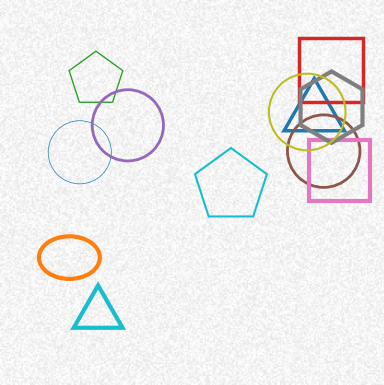[{"shape": "circle", "thickness": 0.5, "radius": 0.41, "center": [0.207, 0.604]}, {"shape": "triangle", "thickness": 2.5, "radius": 0.45, "center": [0.816, 0.706]}, {"shape": "oval", "thickness": 3, "radius": 0.4, "center": [0.18, 0.331]}, {"shape": "pentagon", "thickness": 1, "radius": 0.37, "center": [0.249, 0.794]}, {"shape": "square", "thickness": 2.5, "radius": 0.42, "center": [0.86, 0.817]}, {"shape": "circle", "thickness": 2, "radius": 0.46, "center": [0.332, 0.674]}, {"shape": "circle", "thickness": 2, "radius": 0.47, "center": [0.841, 0.607]}, {"shape": "square", "thickness": 3, "radius": 0.4, "center": [0.882, 0.557]}, {"shape": "hexagon", "thickness": 3, "radius": 0.46, "center": [0.861, 0.722]}, {"shape": "circle", "thickness": 1.5, "radius": 0.5, "center": [0.798, 0.709]}, {"shape": "triangle", "thickness": 3, "radius": 0.37, "center": [0.255, 0.185]}, {"shape": "pentagon", "thickness": 1.5, "radius": 0.49, "center": [0.6, 0.517]}]